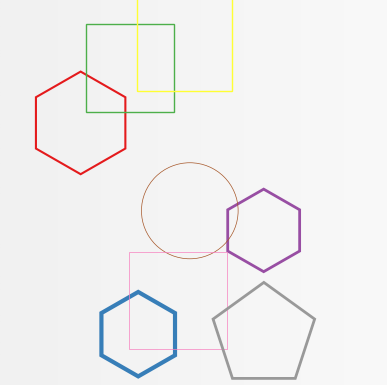[{"shape": "hexagon", "thickness": 1.5, "radius": 0.67, "center": [0.208, 0.681]}, {"shape": "hexagon", "thickness": 3, "radius": 0.55, "center": [0.357, 0.132]}, {"shape": "square", "thickness": 1, "radius": 0.57, "center": [0.335, 0.823]}, {"shape": "hexagon", "thickness": 2, "radius": 0.54, "center": [0.68, 0.402]}, {"shape": "square", "thickness": 1, "radius": 0.61, "center": [0.476, 0.885]}, {"shape": "circle", "thickness": 0.5, "radius": 0.62, "center": [0.49, 0.453]}, {"shape": "square", "thickness": 0.5, "radius": 0.63, "center": [0.458, 0.22]}, {"shape": "pentagon", "thickness": 2, "radius": 0.69, "center": [0.681, 0.129]}]